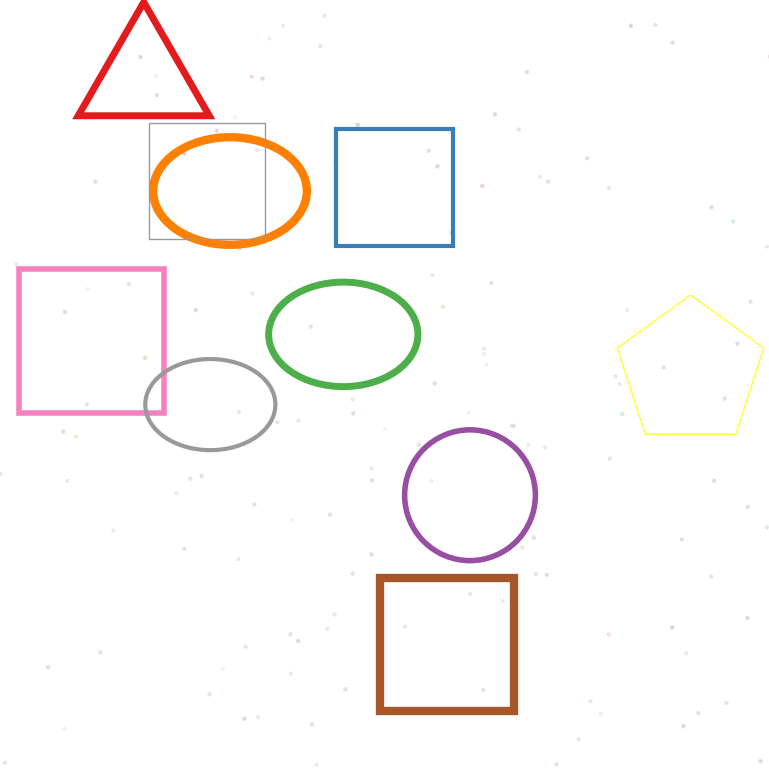[{"shape": "triangle", "thickness": 2.5, "radius": 0.49, "center": [0.187, 0.899]}, {"shape": "square", "thickness": 1.5, "radius": 0.38, "center": [0.513, 0.756]}, {"shape": "oval", "thickness": 2.5, "radius": 0.48, "center": [0.446, 0.566]}, {"shape": "circle", "thickness": 2, "radius": 0.42, "center": [0.61, 0.357]}, {"shape": "oval", "thickness": 3, "radius": 0.5, "center": [0.299, 0.752]}, {"shape": "pentagon", "thickness": 0.5, "radius": 0.5, "center": [0.897, 0.517]}, {"shape": "square", "thickness": 3, "radius": 0.43, "center": [0.58, 0.163]}, {"shape": "square", "thickness": 2, "radius": 0.47, "center": [0.119, 0.557]}, {"shape": "oval", "thickness": 1.5, "radius": 0.42, "center": [0.273, 0.475]}, {"shape": "square", "thickness": 0.5, "radius": 0.38, "center": [0.269, 0.765]}]